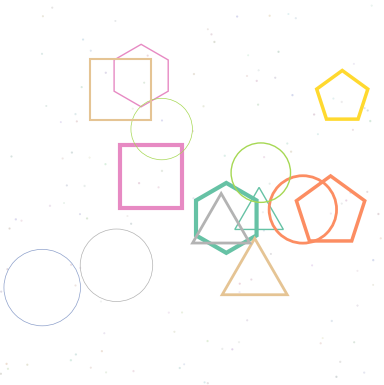[{"shape": "triangle", "thickness": 1, "radius": 0.36, "center": [0.673, 0.44]}, {"shape": "hexagon", "thickness": 3, "radius": 0.45, "center": [0.588, 0.434]}, {"shape": "pentagon", "thickness": 2.5, "radius": 0.47, "center": [0.859, 0.45]}, {"shape": "circle", "thickness": 2, "radius": 0.44, "center": [0.787, 0.456]}, {"shape": "circle", "thickness": 0.5, "radius": 0.5, "center": [0.11, 0.253]}, {"shape": "hexagon", "thickness": 1, "radius": 0.41, "center": [0.367, 0.804]}, {"shape": "square", "thickness": 3, "radius": 0.4, "center": [0.393, 0.542]}, {"shape": "circle", "thickness": 1, "radius": 0.39, "center": [0.677, 0.552]}, {"shape": "circle", "thickness": 0.5, "radius": 0.4, "center": [0.42, 0.665]}, {"shape": "pentagon", "thickness": 2.5, "radius": 0.35, "center": [0.889, 0.747]}, {"shape": "triangle", "thickness": 2, "radius": 0.49, "center": [0.662, 0.283]}, {"shape": "square", "thickness": 1.5, "radius": 0.4, "center": [0.313, 0.767]}, {"shape": "circle", "thickness": 0.5, "radius": 0.47, "center": [0.303, 0.311]}, {"shape": "triangle", "thickness": 2, "radius": 0.43, "center": [0.574, 0.412]}]